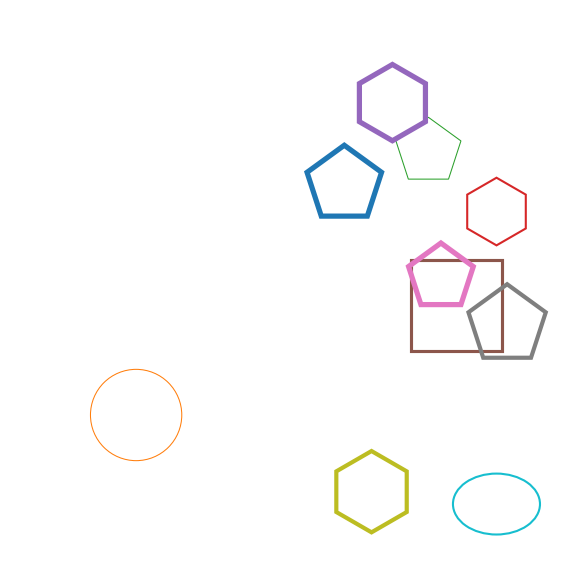[{"shape": "pentagon", "thickness": 2.5, "radius": 0.34, "center": [0.596, 0.68]}, {"shape": "circle", "thickness": 0.5, "radius": 0.4, "center": [0.236, 0.281]}, {"shape": "pentagon", "thickness": 0.5, "radius": 0.3, "center": [0.742, 0.737]}, {"shape": "hexagon", "thickness": 1, "radius": 0.29, "center": [0.86, 0.633]}, {"shape": "hexagon", "thickness": 2.5, "radius": 0.33, "center": [0.68, 0.821]}, {"shape": "square", "thickness": 1.5, "radius": 0.39, "center": [0.791, 0.47]}, {"shape": "pentagon", "thickness": 2.5, "radius": 0.29, "center": [0.764, 0.519]}, {"shape": "pentagon", "thickness": 2, "radius": 0.35, "center": [0.878, 0.437]}, {"shape": "hexagon", "thickness": 2, "radius": 0.35, "center": [0.643, 0.148]}, {"shape": "oval", "thickness": 1, "radius": 0.38, "center": [0.86, 0.126]}]